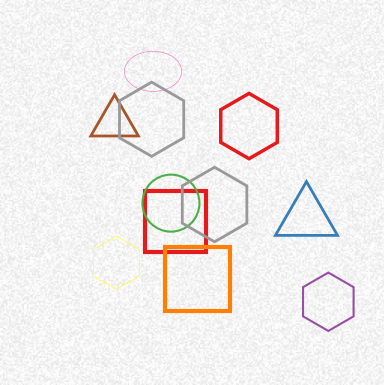[{"shape": "square", "thickness": 3, "radius": 0.4, "center": [0.456, 0.426]}, {"shape": "hexagon", "thickness": 2.5, "radius": 0.42, "center": [0.647, 0.673]}, {"shape": "triangle", "thickness": 2, "radius": 0.47, "center": [0.796, 0.435]}, {"shape": "circle", "thickness": 1.5, "radius": 0.37, "center": [0.444, 0.472]}, {"shape": "hexagon", "thickness": 1.5, "radius": 0.38, "center": [0.853, 0.216]}, {"shape": "square", "thickness": 3, "radius": 0.42, "center": [0.513, 0.275]}, {"shape": "hexagon", "thickness": 0.5, "radius": 0.34, "center": [0.302, 0.318]}, {"shape": "triangle", "thickness": 2, "radius": 0.36, "center": [0.298, 0.683]}, {"shape": "oval", "thickness": 0.5, "radius": 0.37, "center": [0.397, 0.815]}, {"shape": "hexagon", "thickness": 2, "radius": 0.48, "center": [0.557, 0.469]}, {"shape": "hexagon", "thickness": 2, "radius": 0.48, "center": [0.394, 0.69]}]